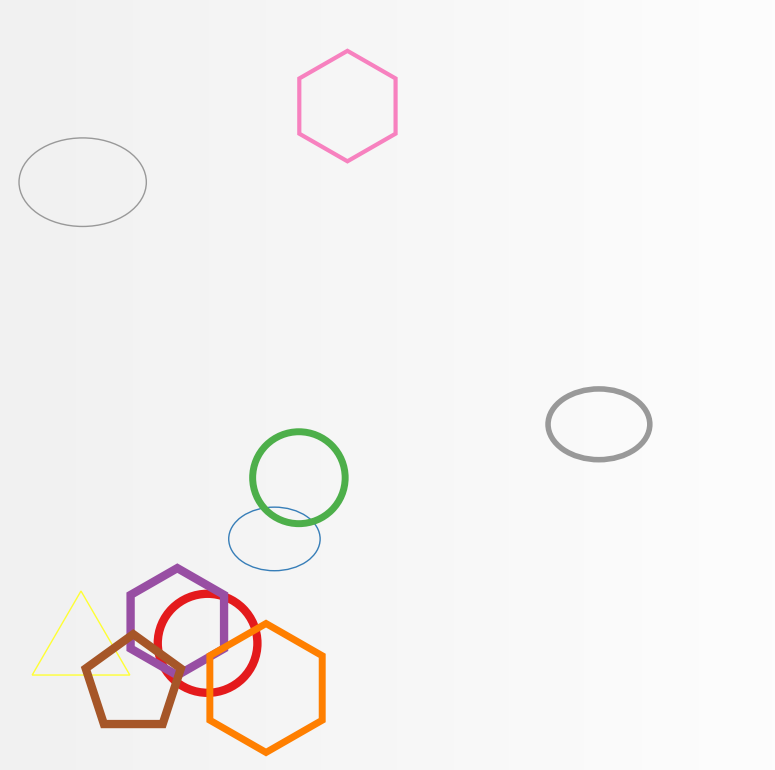[{"shape": "circle", "thickness": 3, "radius": 0.32, "center": [0.268, 0.165]}, {"shape": "oval", "thickness": 0.5, "radius": 0.29, "center": [0.354, 0.3]}, {"shape": "circle", "thickness": 2.5, "radius": 0.3, "center": [0.386, 0.38]}, {"shape": "hexagon", "thickness": 3, "radius": 0.35, "center": [0.229, 0.193]}, {"shape": "hexagon", "thickness": 2.5, "radius": 0.42, "center": [0.343, 0.107]}, {"shape": "triangle", "thickness": 0.5, "radius": 0.36, "center": [0.105, 0.16]}, {"shape": "pentagon", "thickness": 3, "radius": 0.32, "center": [0.172, 0.112]}, {"shape": "hexagon", "thickness": 1.5, "radius": 0.36, "center": [0.448, 0.862]}, {"shape": "oval", "thickness": 0.5, "radius": 0.41, "center": [0.107, 0.763]}, {"shape": "oval", "thickness": 2, "radius": 0.33, "center": [0.773, 0.449]}]